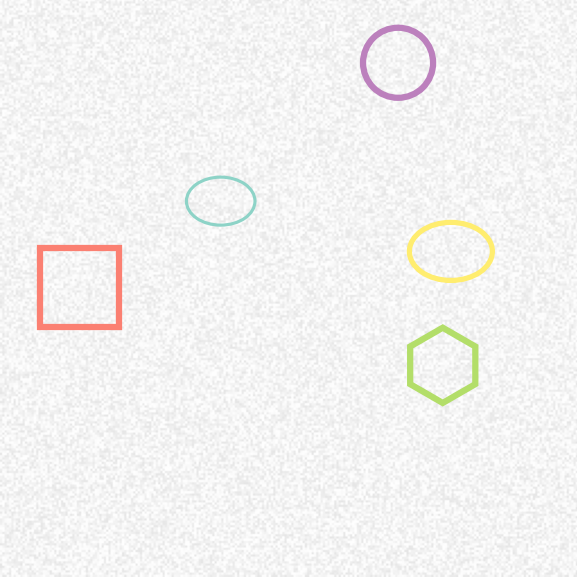[{"shape": "oval", "thickness": 1.5, "radius": 0.3, "center": [0.382, 0.651]}, {"shape": "square", "thickness": 3, "radius": 0.34, "center": [0.138, 0.501]}, {"shape": "hexagon", "thickness": 3, "radius": 0.33, "center": [0.767, 0.367]}, {"shape": "circle", "thickness": 3, "radius": 0.3, "center": [0.689, 0.89]}, {"shape": "oval", "thickness": 2.5, "radius": 0.36, "center": [0.781, 0.564]}]